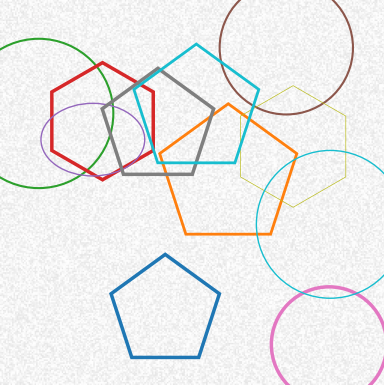[{"shape": "pentagon", "thickness": 2.5, "radius": 0.74, "center": [0.429, 0.191]}, {"shape": "pentagon", "thickness": 2, "radius": 0.94, "center": [0.593, 0.543]}, {"shape": "circle", "thickness": 1.5, "radius": 0.97, "center": [0.1, 0.705]}, {"shape": "hexagon", "thickness": 2.5, "radius": 0.76, "center": [0.266, 0.685]}, {"shape": "oval", "thickness": 1, "radius": 0.67, "center": [0.241, 0.637]}, {"shape": "circle", "thickness": 1.5, "radius": 0.87, "center": [0.744, 0.876]}, {"shape": "circle", "thickness": 2.5, "radius": 0.75, "center": [0.855, 0.105]}, {"shape": "pentagon", "thickness": 2.5, "radius": 0.76, "center": [0.41, 0.67]}, {"shape": "hexagon", "thickness": 0.5, "radius": 0.79, "center": [0.761, 0.62]}, {"shape": "circle", "thickness": 1, "radius": 0.96, "center": [0.858, 0.417]}, {"shape": "pentagon", "thickness": 2, "radius": 0.85, "center": [0.51, 0.715]}]